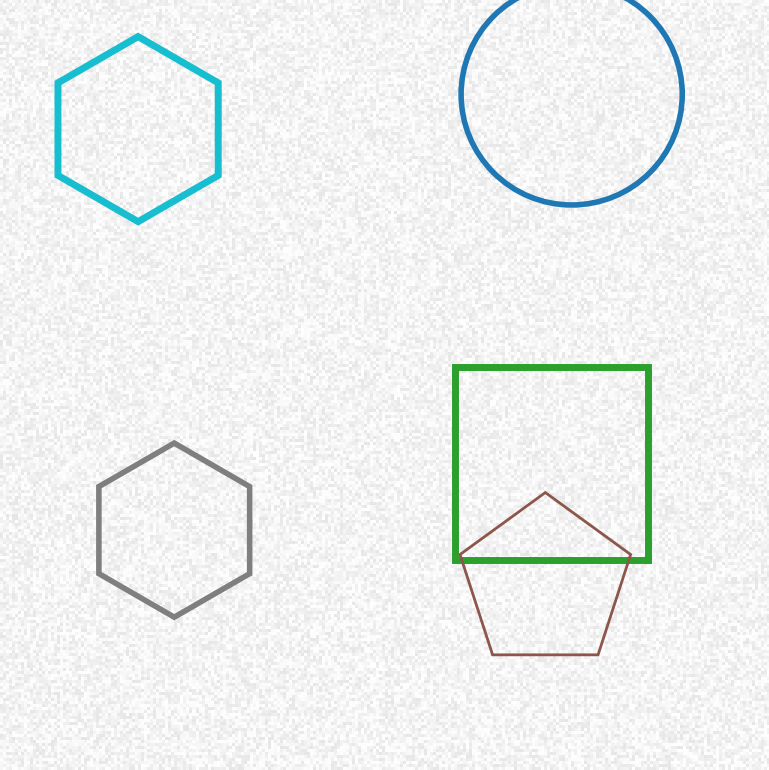[{"shape": "circle", "thickness": 2, "radius": 0.72, "center": [0.742, 0.877]}, {"shape": "square", "thickness": 2.5, "radius": 0.63, "center": [0.716, 0.398]}, {"shape": "pentagon", "thickness": 1, "radius": 0.58, "center": [0.708, 0.244]}, {"shape": "hexagon", "thickness": 2, "radius": 0.57, "center": [0.226, 0.312]}, {"shape": "hexagon", "thickness": 2.5, "radius": 0.6, "center": [0.179, 0.832]}]